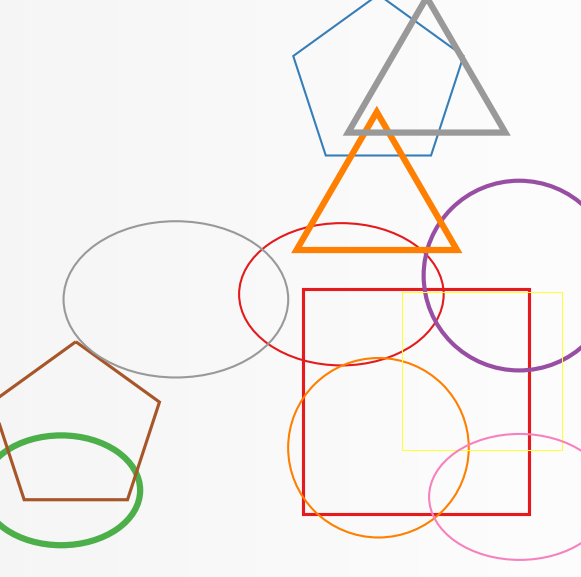[{"shape": "oval", "thickness": 1, "radius": 0.88, "center": [0.587, 0.49]}, {"shape": "square", "thickness": 1.5, "radius": 0.97, "center": [0.715, 0.305]}, {"shape": "pentagon", "thickness": 1, "radius": 0.77, "center": [0.651, 0.855]}, {"shape": "oval", "thickness": 3, "radius": 0.68, "center": [0.105, 0.15]}, {"shape": "circle", "thickness": 2, "radius": 0.82, "center": [0.893, 0.522]}, {"shape": "circle", "thickness": 1, "radius": 0.78, "center": [0.651, 0.224]}, {"shape": "triangle", "thickness": 3, "radius": 0.8, "center": [0.648, 0.646]}, {"shape": "square", "thickness": 0.5, "radius": 0.68, "center": [0.829, 0.357]}, {"shape": "pentagon", "thickness": 1.5, "radius": 0.76, "center": [0.13, 0.256]}, {"shape": "oval", "thickness": 1, "radius": 0.78, "center": [0.894, 0.139]}, {"shape": "oval", "thickness": 1, "radius": 0.97, "center": [0.303, 0.481]}, {"shape": "triangle", "thickness": 3, "radius": 0.78, "center": [0.734, 0.848]}]